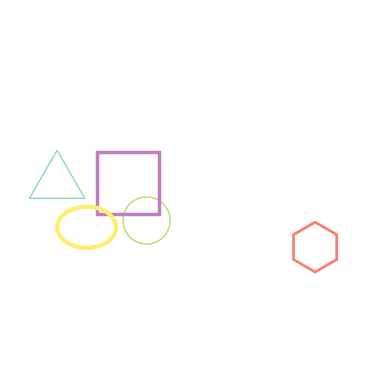[{"shape": "triangle", "thickness": 1, "radius": 0.42, "center": [0.148, 0.526]}, {"shape": "hexagon", "thickness": 2, "radius": 0.32, "center": [0.818, 0.358]}, {"shape": "circle", "thickness": 1, "radius": 0.31, "center": [0.381, 0.427]}, {"shape": "square", "thickness": 2.5, "radius": 0.4, "center": [0.332, 0.525]}, {"shape": "oval", "thickness": 3, "radius": 0.38, "center": [0.225, 0.41]}]